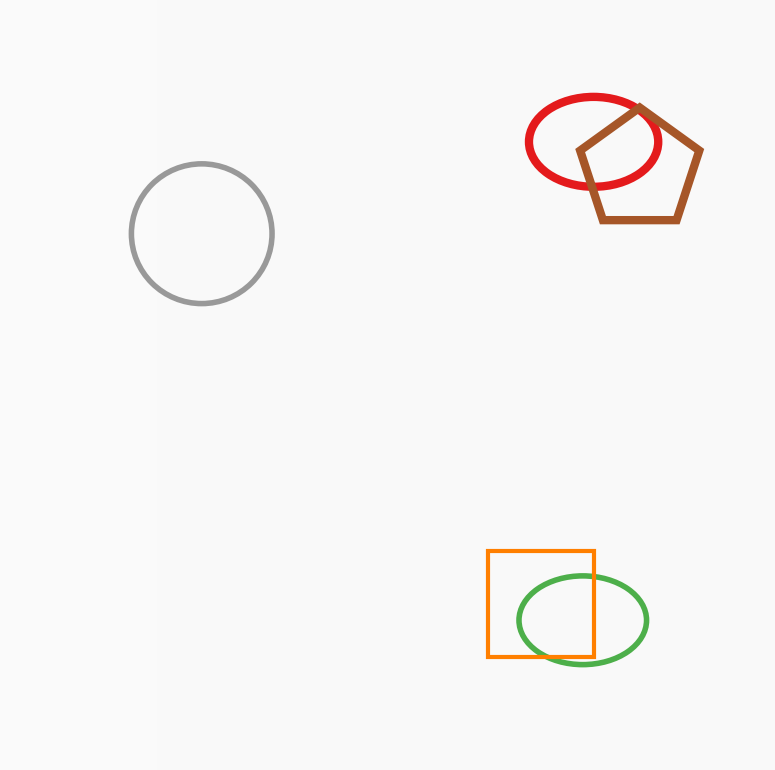[{"shape": "oval", "thickness": 3, "radius": 0.42, "center": [0.766, 0.816]}, {"shape": "oval", "thickness": 2, "radius": 0.41, "center": [0.752, 0.194]}, {"shape": "square", "thickness": 1.5, "radius": 0.34, "center": [0.698, 0.215]}, {"shape": "pentagon", "thickness": 3, "radius": 0.4, "center": [0.825, 0.779]}, {"shape": "circle", "thickness": 2, "radius": 0.45, "center": [0.26, 0.696]}]